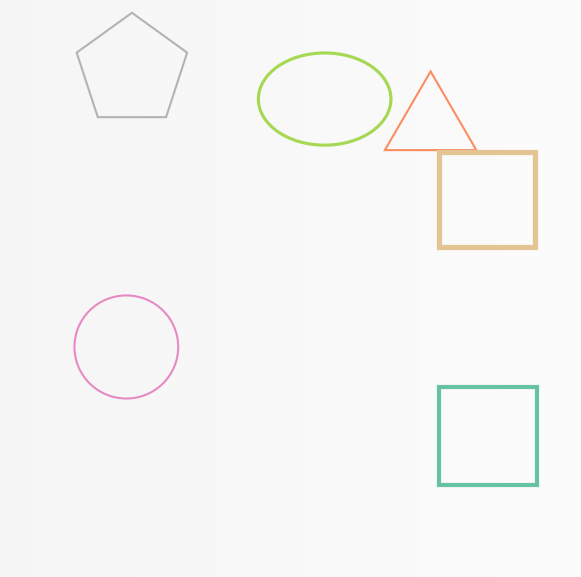[{"shape": "square", "thickness": 2, "radius": 0.42, "center": [0.839, 0.244]}, {"shape": "triangle", "thickness": 1, "radius": 0.45, "center": [0.741, 0.785]}, {"shape": "circle", "thickness": 1, "radius": 0.45, "center": [0.217, 0.398]}, {"shape": "oval", "thickness": 1.5, "radius": 0.57, "center": [0.559, 0.828]}, {"shape": "square", "thickness": 2.5, "radius": 0.41, "center": [0.838, 0.653]}, {"shape": "pentagon", "thickness": 1, "radius": 0.5, "center": [0.227, 0.877]}]